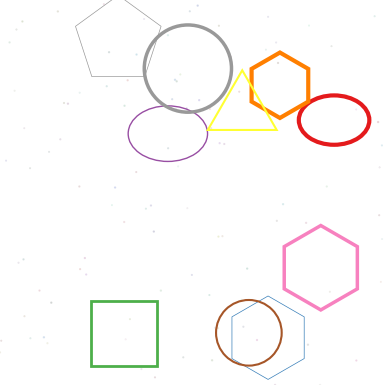[{"shape": "oval", "thickness": 3, "radius": 0.46, "center": [0.868, 0.688]}, {"shape": "hexagon", "thickness": 0.5, "radius": 0.54, "center": [0.696, 0.123]}, {"shape": "square", "thickness": 2, "radius": 0.42, "center": [0.322, 0.134]}, {"shape": "oval", "thickness": 1, "radius": 0.52, "center": [0.436, 0.653]}, {"shape": "hexagon", "thickness": 3, "radius": 0.42, "center": [0.727, 0.779]}, {"shape": "triangle", "thickness": 1.5, "radius": 0.52, "center": [0.629, 0.714]}, {"shape": "circle", "thickness": 1.5, "radius": 0.43, "center": [0.646, 0.136]}, {"shape": "hexagon", "thickness": 2.5, "radius": 0.55, "center": [0.833, 0.305]}, {"shape": "circle", "thickness": 2.5, "radius": 0.57, "center": [0.488, 0.822]}, {"shape": "pentagon", "thickness": 0.5, "radius": 0.58, "center": [0.307, 0.896]}]